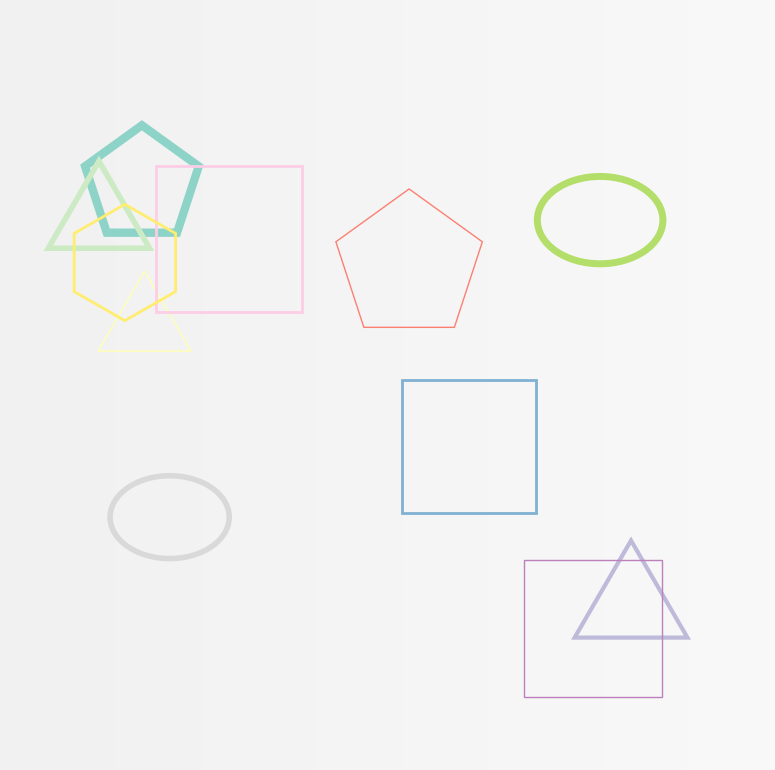[{"shape": "pentagon", "thickness": 3, "radius": 0.39, "center": [0.183, 0.76]}, {"shape": "triangle", "thickness": 0.5, "radius": 0.35, "center": [0.187, 0.579]}, {"shape": "triangle", "thickness": 1.5, "radius": 0.42, "center": [0.814, 0.214]}, {"shape": "pentagon", "thickness": 0.5, "radius": 0.5, "center": [0.528, 0.655]}, {"shape": "square", "thickness": 1, "radius": 0.43, "center": [0.605, 0.42]}, {"shape": "oval", "thickness": 2.5, "radius": 0.41, "center": [0.774, 0.714]}, {"shape": "square", "thickness": 1, "radius": 0.47, "center": [0.295, 0.69]}, {"shape": "oval", "thickness": 2, "radius": 0.38, "center": [0.219, 0.328]}, {"shape": "square", "thickness": 0.5, "radius": 0.44, "center": [0.766, 0.184]}, {"shape": "triangle", "thickness": 2, "radius": 0.38, "center": [0.128, 0.715]}, {"shape": "hexagon", "thickness": 1, "radius": 0.38, "center": [0.161, 0.659]}]